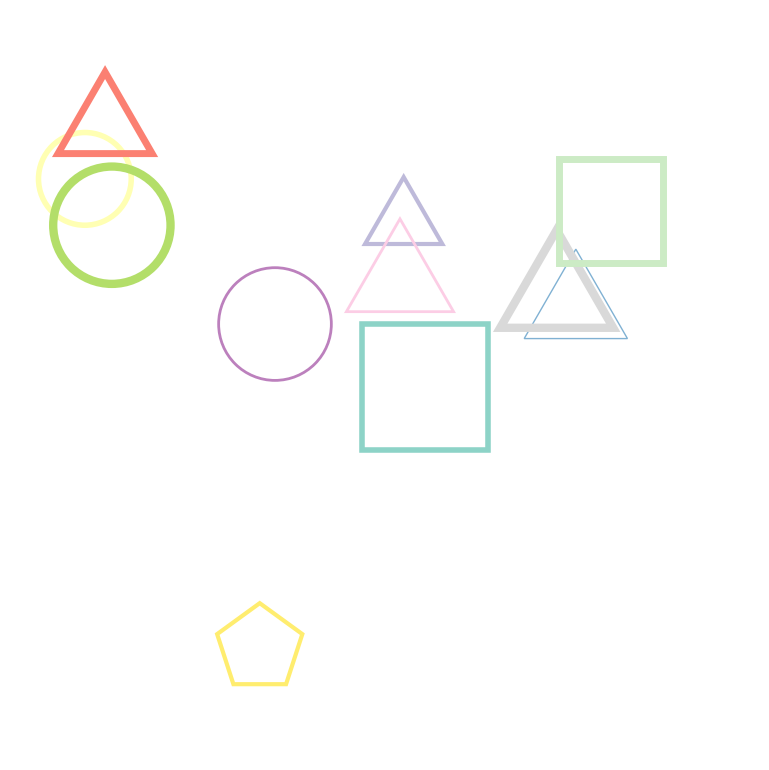[{"shape": "square", "thickness": 2, "radius": 0.41, "center": [0.552, 0.497]}, {"shape": "circle", "thickness": 2, "radius": 0.3, "center": [0.11, 0.768]}, {"shape": "triangle", "thickness": 1.5, "radius": 0.29, "center": [0.524, 0.712]}, {"shape": "triangle", "thickness": 2.5, "radius": 0.35, "center": [0.136, 0.836]}, {"shape": "triangle", "thickness": 0.5, "radius": 0.39, "center": [0.748, 0.599]}, {"shape": "circle", "thickness": 3, "radius": 0.38, "center": [0.145, 0.707]}, {"shape": "triangle", "thickness": 1, "radius": 0.4, "center": [0.519, 0.635]}, {"shape": "triangle", "thickness": 3, "radius": 0.42, "center": [0.723, 0.617]}, {"shape": "circle", "thickness": 1, "radius": 0.37, "center": [0.357, 0.579]}, {"shape": "square", "thickness": 2.5, "radius": 0.34, "center": [0.793, 0.726]}, {"shape": "pentagon", "thickness": 1.5, "radius": 0.29, "center": [0.337, 0.159]}]